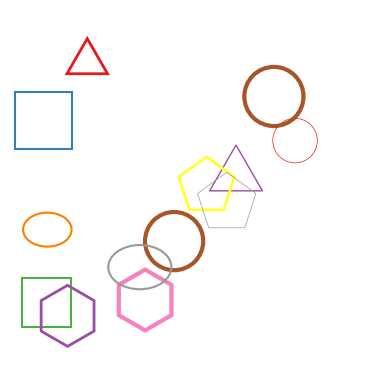[{"shape": "circle", "thickness": 0.5, "radius": 0.29, "center": [0.766, 0.635]}, {"shape": "triangle", "thickness": 2, "radius": 0.3, "center": [0.227, 0.839]}, {"shape": "square", "thickness": 1.5, "radius": 0.37, "center": [0.113, 0.686]}, {"shape": "square", "thickness": 1.5, "radius": 0.32, "center": [0.121, 0.214]}, {"shape": "hexagon", "thickness": 2, "radius": 0.4, "center": [0.176, 0.18]}, {"shape": "triangle", "thickness": 1, "radius": 0.4, "center": [0.613, 0.544]}, {"shape": "oval", "thickness": 1.5, "radius": 0.31, "center": [0.123, 0.404]}, {"shape": "pentagon", "thickness": 2, "radius": 0.38, "center": [0.536, 0.517]}, {"shape": "circle", "thickness": 3, "radius": 0.38, "center": [0.452, 0.374]}, {"shape": "circle", "thickness": 3, "radius": 0.38, "center": [0.711, 0.749]}, {"shape": "hexagon", "thickness": 3, "radius": 0.39, "center": [0.377, 0.221]}, {"shape": "pentagon", "thickness": 0.5, "radius": 0.4, "center": [0.589, 0.473]}, {"shape": "oval", "thickness": 1.5, "radius": 0.41, "center": [0.363, 0.306]}]